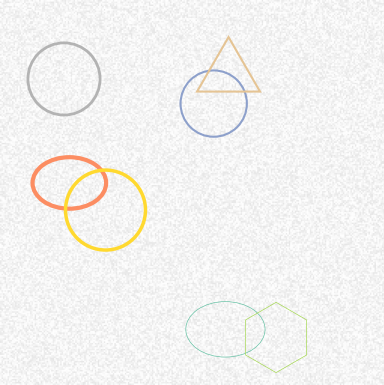[{"shape": "oval", "thickness": 0.5, "radius": 0.51, "center": [0.586, 0.145]}, {"shape": "oval", "thickness": 3, "radius": 0.48, "center": [0.18, 0.525]}, {"shape": "circle", "thickness": 1.5, "radius": 0.43, "center": [0.555, 0.731]}, {"shape": "hexagon", "thickness": 0.5, "radius": 0.46, "center": [0.717, 0.123]}, {"shape": "circle", "thickness": 2.5, "radius": 0.52, "center": [0.274, 0.454]}, {"shape": "triangle", "thickness": 1.5, "radius": 0.47, "center": [0.594, 0.809]}, {"shape": "circle", "thickness": 2, "radius": 0.47, "center": [0.166, 0.795]}]